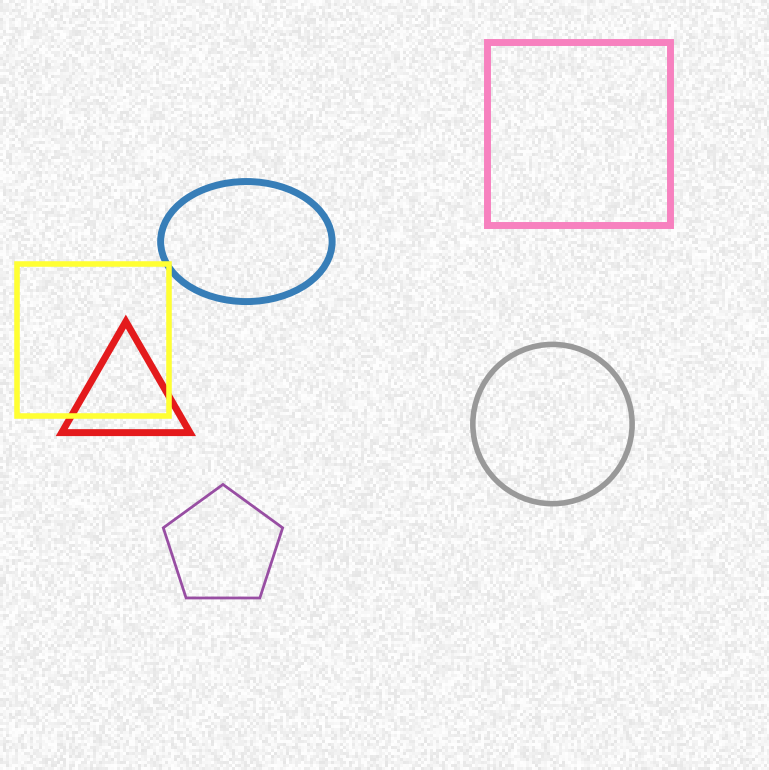[{"shape": "triangle", "thickness": 2.5, "radius": 0.48, "center": [0.163, 0.486]}, {"shape": "oval", "thickness": 2.5, "radius": 0.56, "center": [0.32, 0.686]}, {"shape": "pentagon", "thickness": 1, "radius": 0.41, "center": [0.29, 0.289]}, {"shape": "square", "thickness": 2, "radius": 0.49, "center": [0.121, 0.558]}, {"shape": "square", "thickness": 2.5, "radius": 0.59, "center": [0.752, 0.826]}, {"shape": "circle", "thickness": 2, "radius": 0.52, "center": [0.718, 0.449]}]